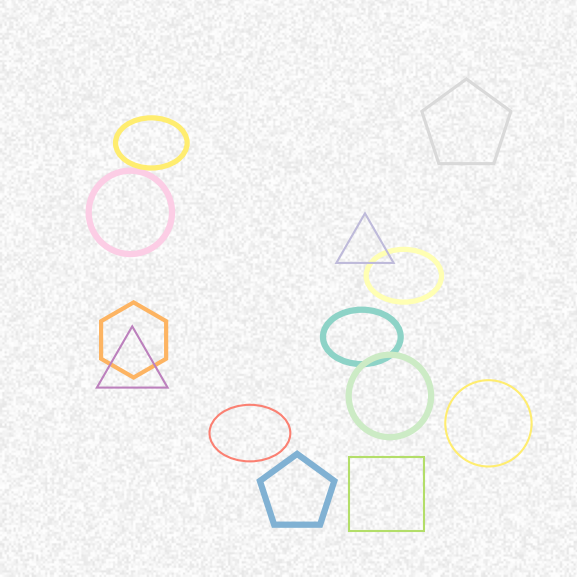[{"shape": "oval", "thickness": 3, "radius": 0.34, "center": [0.627, 0.416]}, {"shape": "oval", "thickness": 2.5, "radius": 0.33, "center": [0.699, 0.522]}, {"shape": "triangle", "thickness": 1, "radius": 0.29, "center": [0.632, 0.572]}, {"shape": "oval", "thickness": 1, "radius": 0.35, "center": [0.433, 0.249]}, {"shape": "pentagon", "thickness": 3, "radius": 0.34, "center": [0.514, 0.145]}, {"shape": "hexagon", "thickness": 2, "radius": 0.33, "center": [0.231, 0.41]}, {"shape": "square", "thickness": 1, "radius": 0.32, "center": [0.669, 0.144]}, {"shape": "circle", "thickness": 3, "radius": 0.36, "center": [0.226, 0.631]}, {"shape": "pentagon", "thickness": 1.5, "radius": 0.41, "center": [0.808, 0.781]}, {"shape": "triangle", "thickness": 1, "radius": 0.35, "center": [0.229, 0.363]}, {"shape": "circle", "thickness": 3, "radius": 0.36, "center": [0.675, 0.314]}, {"shape": "circle", "thickness": 1, "radius": 0.37, "center": [0.846, 0.266]}, {"shape": "oval", "thickness": 2.5, "radius": 0.31, "center": [0.262, 0.752]}]